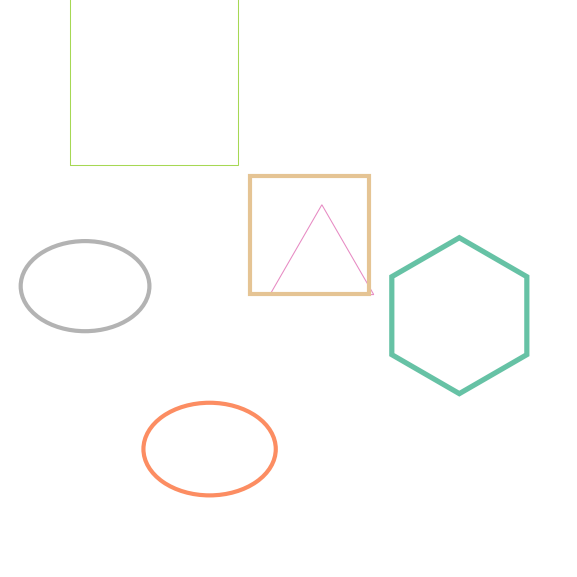[{"shape": "hexagon", "thickness": 2.5, "radius": 0.67, "center": [0.795, 0.453]}, {"shape": "oval", "thickness": 2, "radius": 0.57, "center": [0.363, 0.222]}, {"shape": "triangle", "thickness": 0.5, "radius": 0.52, "center": [0.557, 0.541]}, {"shape": "square", "thickness": 0.5, "radius": 0.73, "center": [0.266, 0.858]}, {"shape": "square", "thickness": 2, "radius": 0.51, "center": [0.536, 0.592]}, {"shape": "oval", "thickness": 2, "radius": 0.56, "center": [0.147, 0.504]}]